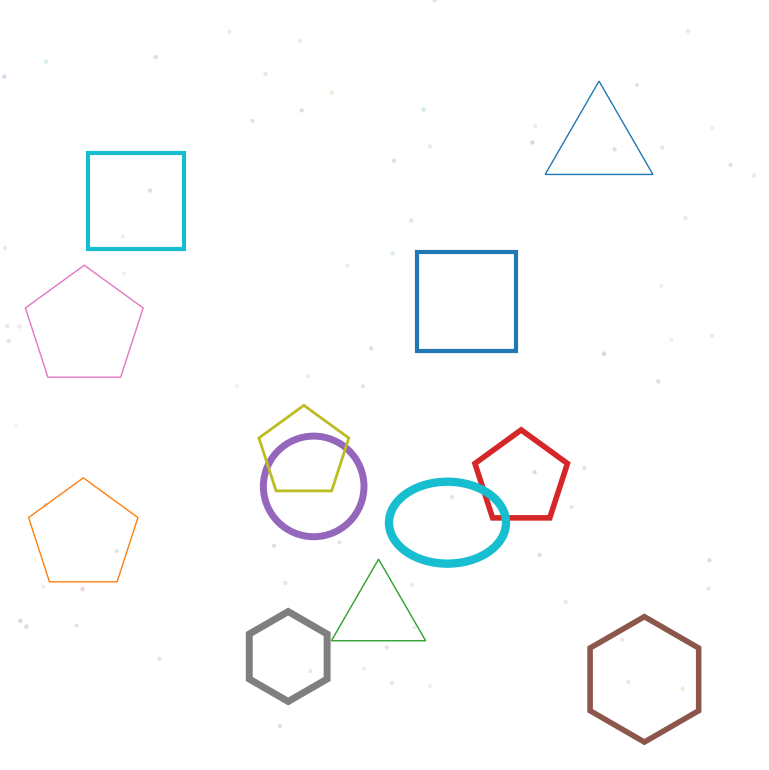[{"shape": "square", "thickness": 1.5, "radius": 0.32, "center": [0.606, 0.608]}, {"shape": "triangle", "thickness": 0.5, "radius": 0.4, "center": [0.778, 0.814]}, {"shape": "pentagon", "thickness": 0.5, "radius": 0.37, "center": [0.108, 0.305]}, {"shape": "triangle", "thickness": 0.5, "radius": 0.35, "center": [0.492, 0.203]}, {"shape": "pentagon", "thickness": 2, "radius": 0.32, "center": [0.677, 0.379]}, {"shape": "circle", "thickness": 2.5, "radius": 0.33, "center": [0.407, 0.368]}, {"shape": "hexagon", "thickness": 2, "radius": 0.41, "center": [0.837, 0.118]}, {"shape": "pentagon", "thickness": 0.5, "radius": 0.4, "center": [0.109, 0.575]}, {"shape": "hexagon", "thickness": 2.5, "radius": 0.29, "center": [0.374, 0.147]}, {"shape": "pentagon", "thickness": 1, "radius": 0.31, "center": [0.395, 0.412]}, {"shape": "square", "thickness": 1.5, "radius": 0.31, "center": [0.177, 0.739]}, {"shape": "oval", "thickness": 3, "radius": 0.38, "center": [0.581, 0.321]}]